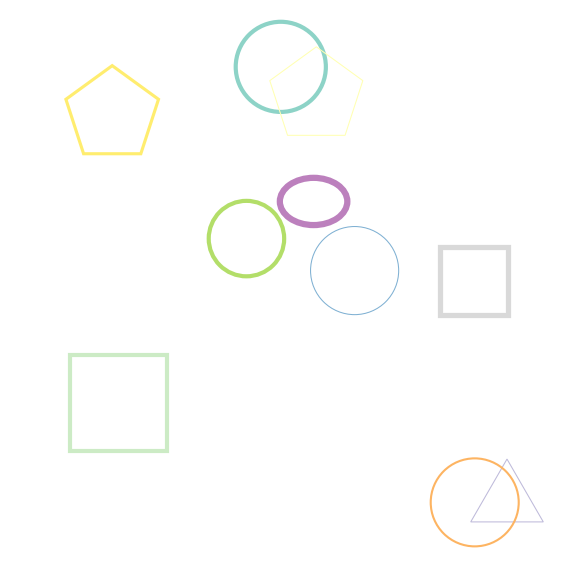[{"shape": "circle", "thickness": 2, "radius": 0.39, "center": [0.486, 0.883]}, {"shape": "pentagon", "thickness": 0.5, "radius": 0.42, "center": [0.548, 0.833]}, {"shape": "triangle", "thickness": 0.5, "radius": 0.36, "center": [0.878, 0.132]}, {"shape": "circle", "thickness": 0.5, "radius": 0.38, "center": [0.614, 0.531]}, {"shape": "circle", "thickness": 1, "radius": 0.38, "center": [0.822, 0.129]}, {"shape": "circle", "thickness": 2, "radius": 0.33, "center": [0.427, 0.586]}, {"shape": "square", "thickness": 2.5, "radius": 0.29, "center": [0.821, 0.512]}, {"shape": "oval", "thickness": 3, "radius": 0.29, "center": [0.543, 0.65]}, {"shape": "square", "thickness": 2, "radius": 0.42, "center": [0.205, 0.301]}, {"shape": "pentagon", "thickness": 1.5, "radius": 0.42, "center": [0.194, 0.801]}]